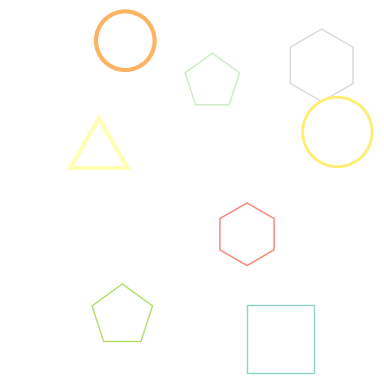[{"shape": "square", "thickness": 1, "radius": 0.44, "center": [0.73, 0.12]}, {"shape": "triangle", "thickness": 3, "radius": 0.43, "center": [0.257, 0.607]}, {"shape": "hexagon", "thickness": 1, "radius": 0.41, "center": [0.642, 0.392]}, {"shape": "circle", "thickness": 3, "radius": 0.38, "center": [0.325, 0.894]}, {"shape": "pentagon", "thickness": 1, "radius": 0.41, "center": [0.318, 0.18]}, {"shape": "hexagon", "thickness": 1, "radius": 0.47, "center": [0.836, 0.83]}, {"shape": "pentagon", "thickness": 1, "radius": 0.37, "center": [0.552, 0.788]}, {"shape": "circle", "thickness": 2, "radius": 0.45, "center": [0.876, 0.657]}]